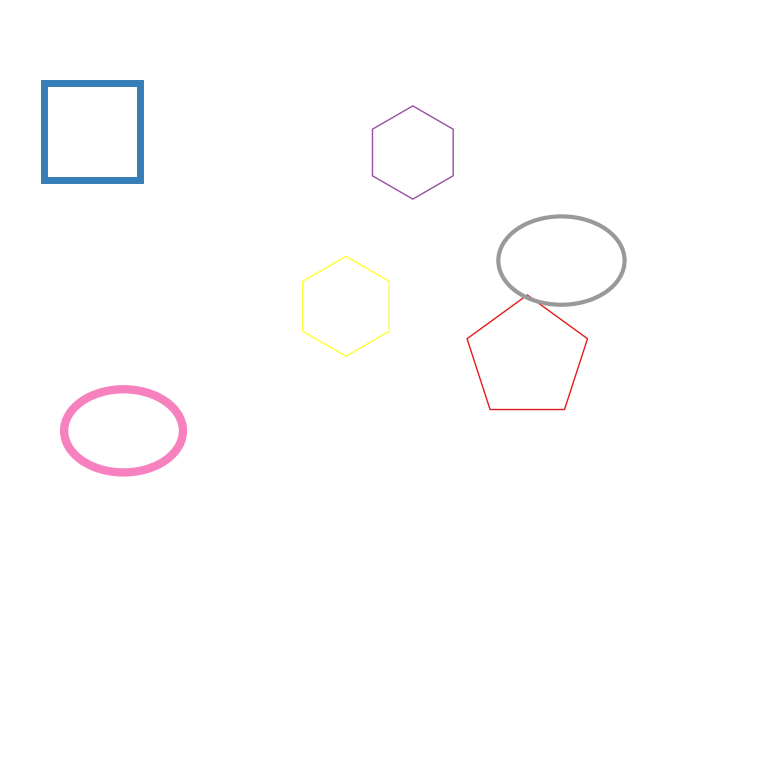[{"shape": "pentagon", "thickness": 0.5, "radius": 0.41, "center": [0.685, 0.535]}, {"shape": "square", "thickness": 2.5, "radius": 0.31, "center": [0.119, 0.829]}, {"shape": "hexagon", "thickness": 0.5, "radius": 0.3, "center": [0.536, 0.802]}, {"shape": "hexagon", "thickness": 0.5, "radius": 0.32, "center": [0.449, 0.602]}, {"shape": "oval", "thickness": 3, "radius": 0.39, "center": [0.16, 0.44]}, {"shape": "oval", "thickness": 1.5, "radius": 0.41, "center": [0.729, 0.662]}]